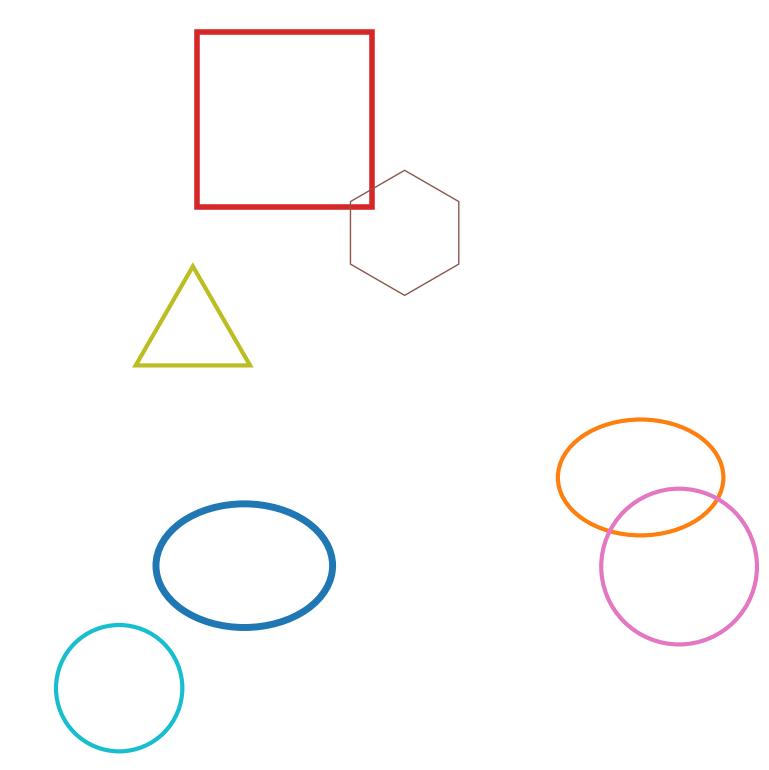[{"shape": "oval", "thickness": 2.5, "radius": 0.57, "center": [0.317, 0.265]}, {"shape": "oval", "thickness": 1.5, "radius": 0.54, "center": [0.832, 0.38]}, {"shape": "square", "thickness": 2, "radius": 0.57, "center": [0.369, 0.845]}, {"shape": "hexagon", "thickness": 0.5, "radius": 0.41, "center": [0.525, 0.698]}, {"shape": "circle", "thickness": 1.5, "radius": 0.51, "center": [0.882, 0.264]}, {"shape": "triangle", "thickness": 1.5, "radius": 0.43, "center": [0.25, 0.568]}, {"shape": "circle", "thickness": 1.5, "radius": 0.41, "center": [0.155, 0.106]}]